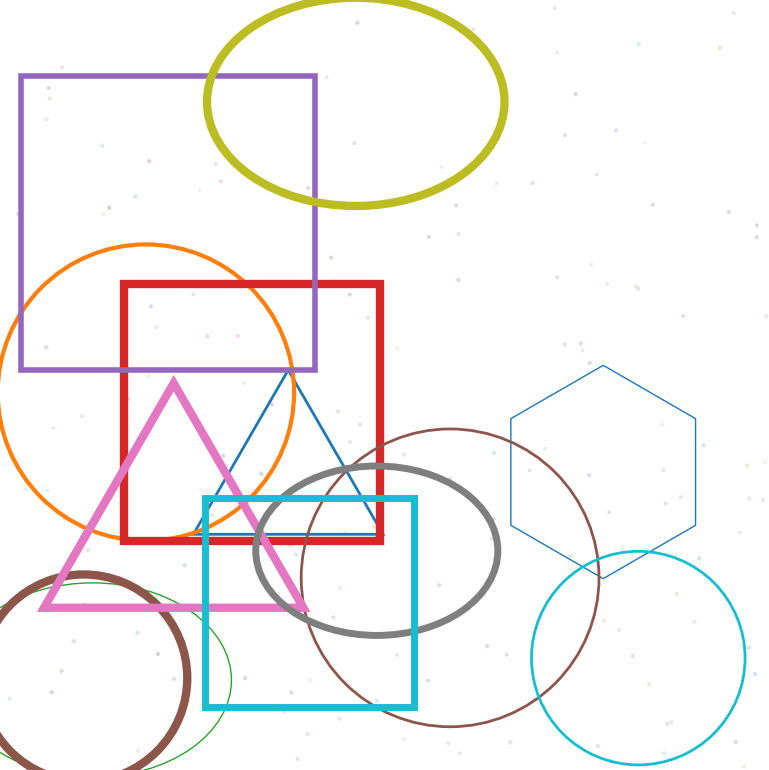[{"shape": "triangle", "thickness": 1, "radius": 0.71, "center": [0.374, 0.377]}, {"shape": "hexagon", "thickness": 0.5, "radius": 0.69, "center": [0.783, 0.387]}, {"shape": "circle", "thickness": 1.5, "radius": 0.96, "center": [0.189, 0.49]}, {"shape": "oval", "thickness": 0.5, "radius": 0.9, "center": [0.12, 0.117]}, {"shape": "square", "thickness": 3, "radius": 0.83, "center": [0.327, 0.465]}, {"shape": "square", "thickness": 2, "radius": 0.95, "center": [0.218, 0.711]}, {"shape": "circle", "thickness": 3, "radius": 0.67, "center": [0.109, 0.119]}, {"shape": "circle", "thickness": 1, "radius": 0.97, "center": [0.585, 0.25]}, {"shape": "triangle", "thickness": 3, "radius": 0.97, "center": [0.226, 0.308]}, {"shape": "oval", "thickness": 2.5, "radius": 0.79, "center": [0.489, 0.285]}, {"shape": "oval", "thickness": 3, "radius": 0.97, "center": [0.462, 0.868]}, {"shape": "square", "thickness": 2.5, "radius": 0.68, "center": [0.402, 0.217]}, {"shape": "circle", "thickness": 1, "radius": 0.69, "center": [0.829, 0.145]}]